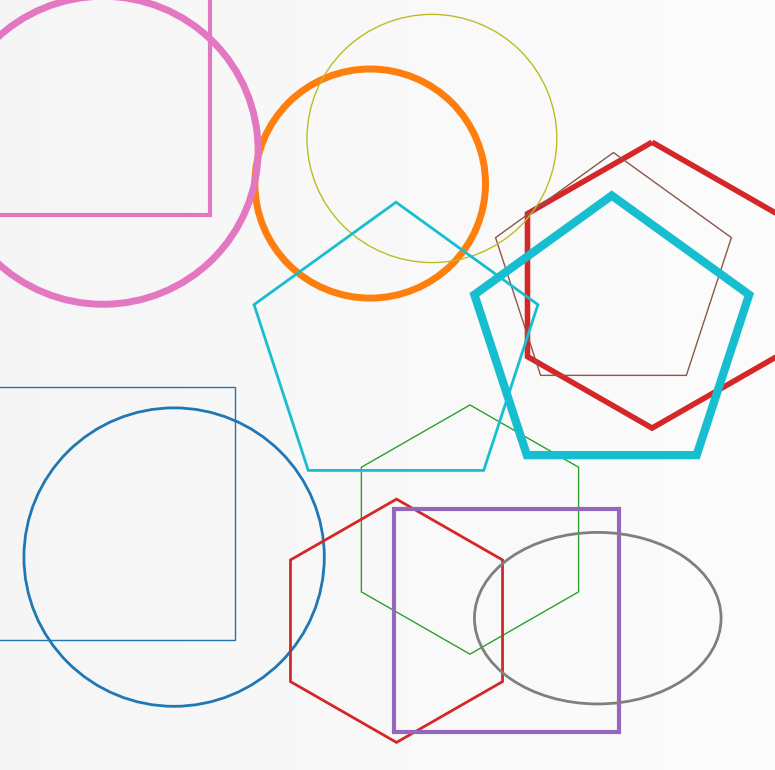[{"shape": "circle", "thickness": 1, "radius": 0.97, "center": [0.225, 0.277]}, {"shape": "square", "thickness": 0.5, "radius": 0.82, "center": [0.139, 0.333]}, {"shape": "circle", "thickness": 2.5, "radius": 0.74, "center": [0.478, 0.762]}, {"shape": "hexagon", "thickness": 0.5, "radius": 0.81, "center": [0.606, 0.312]}, {"shape": "hexagon", "thickness": 1, "radius": 0.79, "center": [0.512, 0.194]}, {"shape": "hexagon", "thickness": 2, "radius": 0.93, "center": [0.841, 0.63]}, {"shape": "square", "thickness": 1.5, "radius": 0.72, "center": [0.654, 0.194]}, {"shape": "pentagon", "thickness": 0.5, "radius": 0.8, "center": [0.792, 0.642]}, {"shape": "circle", "thickness": 2.5, "radius": 1.0, "center": [0.133, 0.805]}, {"shape": "square", "thickness": 1.5, "radius": 0.77, "center": [0.117, 0.874]}, {"shape": "oval", "thickness": 1, "radius": 0.8, "center": [0.771, 0.197]}, {"shape": "circle", "thickness": 0.5, "radius": 0.81, "center": [0.557, 0.82]}, {"shape": "pentagon", "thickness": 1, "radius": 0.96, "center": [0.511, 0.545]}, {"shape": "pentagon", "thickness": 3, "radius": 0.93, "center": [0.789, 0.56]}]